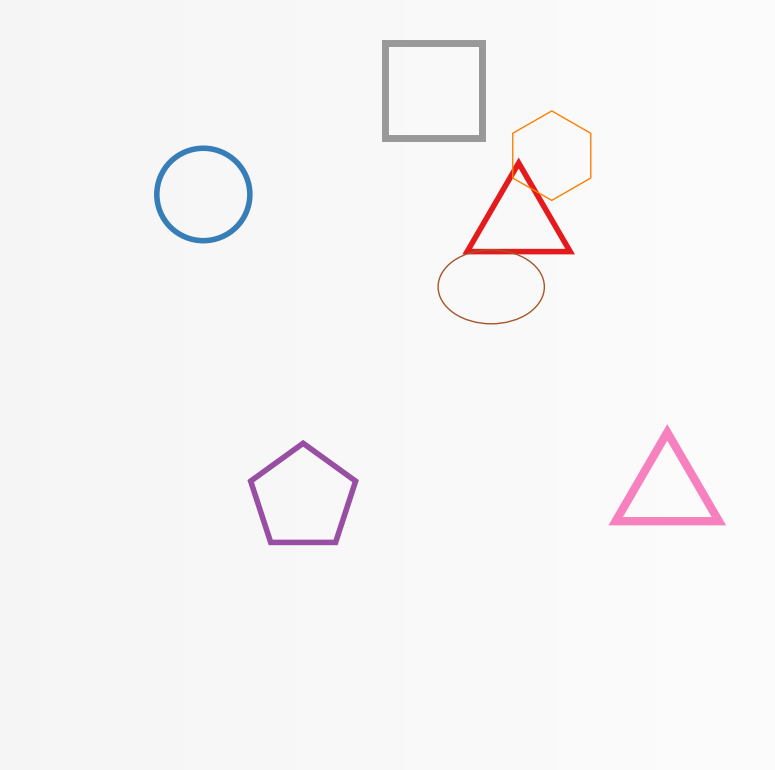[{"shape": "triangle", "thickness": 2, "radius": 0.38, "center": [0.669, 0.712]}, {"shape": "circle", "thickness": 2, "radius": 0.3, "center": [0.262, 0.747]}, {"shape": "pentagon", "thickness": 2, "radius": 0.36, "center": [0.391, 0.353]}, {"shape": "hexagon", "thickness": 0.5, "radius": 0.29, "center": [0.712, 0.798]}, {"shape": "oval", "thickness": 0.5, "radius": 0.34, "center": [0.634, 0.627]}, {"shape": "triangle", "thickness": 3, "radius": 0.38, "center": [0.861, 0.362]}, {"shape": "square", "thickness": 2.5, "radius": 0.31, "center": [0.559, 0.882]}]